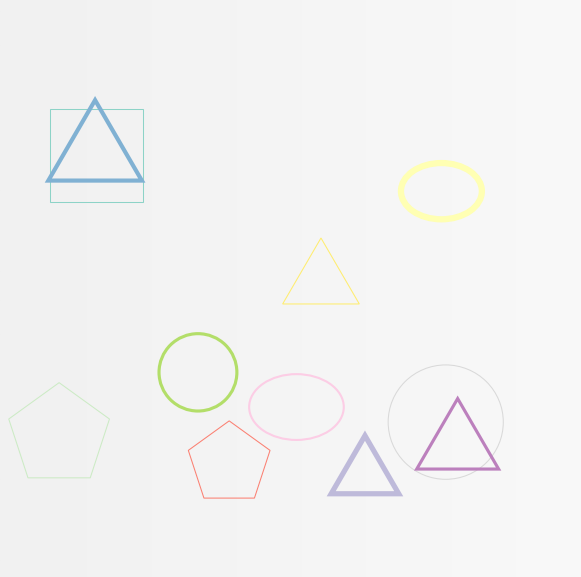[{"shape": "square", "thickness": 0.5, "radius": 0.4, "center": [0.167, 0.729]}, {"shape": "oval", "thickness": 3, "radius": 0.35, "center": [0.759, 0.668]}, {"shape": "triangle", "thickness": 2.5, "radius": 0.34, "center": [0.628, 0.178]}, {"shape": "pentagon", "thickness": 0.5, "radius": 0.37, "center": [0.394, 0.196]}, {"shape": "triangle", "thickness": 2, "radius": 0.46, "center": [0.164, 0.733]}, {"shape": "circle", "thickness": 1.5, "radius": 0.33, "center": [0.341, 0.354]}, {"shape": "oval", "thickness": 1, "radius": 0.41, "center": [0.51, 0.294]}, {"shape": "circle", "thickness": 0.5, "radius": 0.5, "center": [0.767, 0.268]}, {"shape": "triangle", "thickness": 1.5, "radius": 0.41, "center": [0.787, 0.228]}, {"shape": "pentagon", "thickness": 0.5, "radius": 0.46, "center": [0.102, 0.245]}, {"shape": "triangle", "thickness": 0.5, "radius": 0.38, "center": [0.552, 0.511]}]